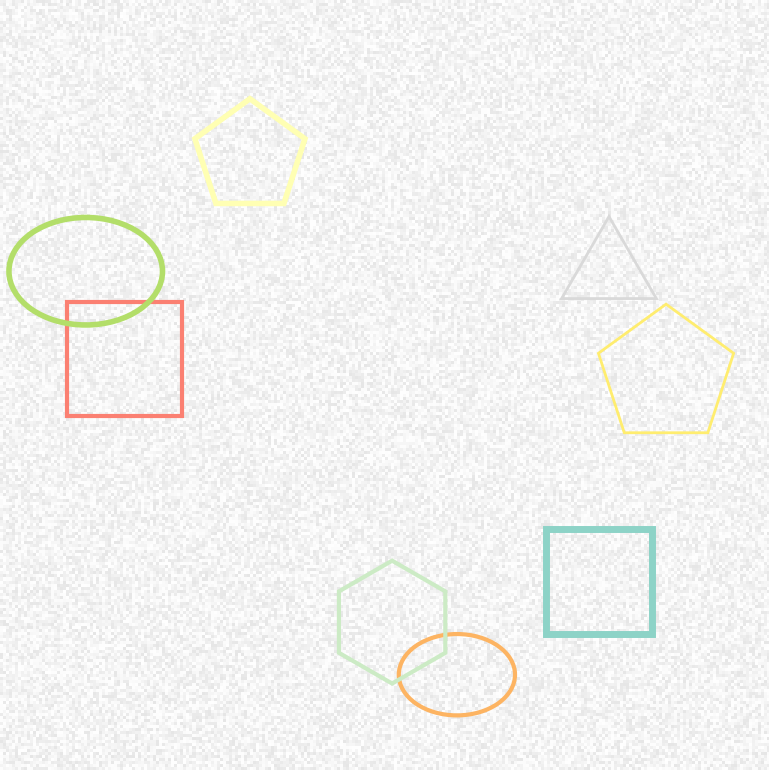[{"shape": "square", "thickness": 2.5, "radius": 0.34, "center": [0.778, 0.245]}, {"shape": "pentagon", "thickness": 2, "radius": 0.38, "center": [0.325, 0.797]}, {"shape": "square", "thickness": 1.5, "radius": 0.37, "center": [0.161, 0.534]}, {"shape": "oval", "thickness": 1.5, "radius": 0.38, "center": [0.593, 0.124]}, {"shape": "oval", "thickness": 2, "radius": 0.5, "center": [0.111, 0.648]}, {"shape": "triangle", "thickness": 1, "radius": 0.36, "center": [0.791, 0.648]}, {"shape": "hexagon", "thickness": 1.5, "radius": 0.4, "center": [0.509, 0.192]}, {"shape": "pentagon", "thickness": 1, "radius": 0.46, "center": [0.865, 0.513]}]